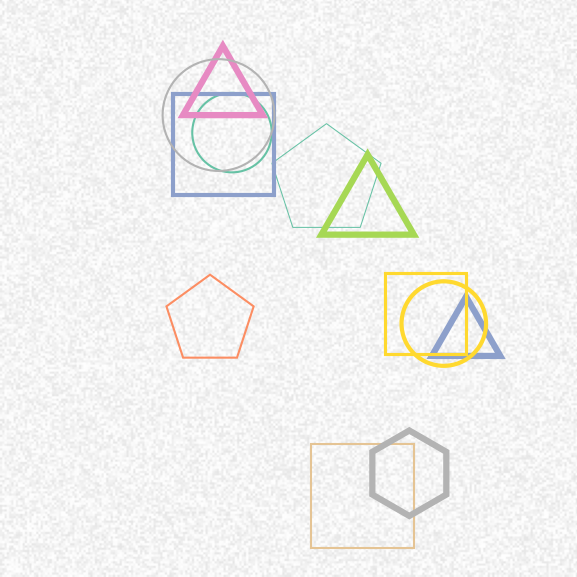[{"shape": "pentagon", "thickness": 0.5, "radius": 0.5, "center": [0.565, 0.686]}, {"shape": "circle", "thickness": 1, "radius": 0.34, "center": [0.402, 0.769]}, {"shape": "pentagon", "thickness": 1, "radius": 0.4, "center": [0.364, 0.444]}, {"shape": "triangle", "thickness": 3, "radius": 0.34, "center": [0.807, 0.417]}, {"shape": "square", "thickness": 2, "radius": 0.44, "center": [0.388, 0.748]}, {"shape": "triangle", "thickness": 3, "radius": 0.4, "center": [0.386, 0.84]}, {"shape": "triangle", "thickness": 3, "radius": 0.46, "center": [0.637, 0.639]}, {"shape": "square", "thickness": 1.5, "radius": 0.35, "center": [0.736, 0.456]}, {"shape": "circle", "thickness": 2, "radius": 0.37, "center": [0.768, 0.439]}, {"shape": "square", "thickness": 1, "radius": 0.45, "center": [0.628, 0.14]}, {"shape": "circle", "thickness": 1, "radius": 0.48, "center": [0.378, 0.8]}, {"shape": "hexagon", "thickness": 3, "radius": 0.37, "center": [0.709, 0.18]}]